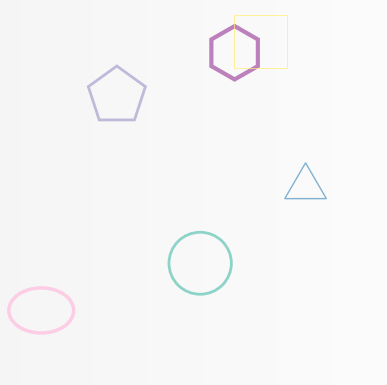[{"shape": "circle", "thickness": 2, "radius": 0.4, "center": [0.517, 0.316]}, {"shape": "pentagon", "thickness": 2, "radius": 0.39, "center": [0.302, 0.751]}, {"shape": "triangle", "thickness": 1, "radius": 0.31, "center": [0.789, 0.515]}, {"shape": "oval", "thickness": 2.5, "radius": 0.42, "center": [0.106, 0.194]}, {"shape": "hexagon", "thickness": 3, "radius": 0.35, "center": [0.605, 0.863]}, {"shape": "square", "thickness": 0.5, "radius": 0.34, "center": [0.672, 0.892]}]